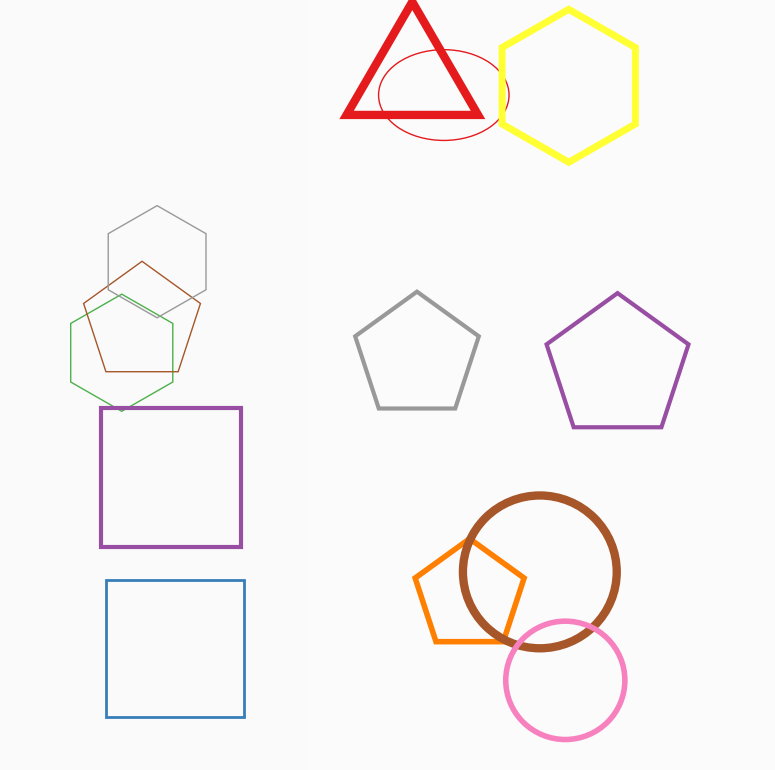[{"shape": "oval", "thickness": 0.5, "radius": 0.42, "center": [0.573, 0.877]}, {"shape": "triangle", "thickness": 3, "radius": 0.49, "center": [0.532, 0.9]}, {"shape": "square", "thickness": 1, "radius": 0.44, "center": [0.226, 0.157]}, {"shape": "hexagon", "thickness": 0.5, "radius": 0.38, "center": [0.157, 0.542]}, {"shape": "pentagon", "thickness": 1.5, "radius": 0.48, "center": [0.797, 0.523]}, {"shape": "square", "thickness": 1.5, "radius": 0.45, "center": [0.22, 0.38]}, {"shape": "pentagon", "thickness": 2, "radius": 0.37, "center": [0.606, 0.226]}, {"shape": "hexagon", "thickness": 2.5, "radius": 0.5, "center": [0.734, 0.889]}, {"shape": "circle", "thickness": 3, "radius": 0.5, "center": [0.697, 0.257]}, {"shape": "pentagon", "thickness": 0.5, "radius": 0.4, "center": [0.183, 0.581]}, {"shape": "circle", "thickness": 2, "radius": 0.38, "center": [0.729, 0.116]}, {"shape": "pentagon", "thickness": 1.5, "radius": 0.42, "center": [0.538, 0.537]}, {"shape": "hexagon", "thickness": 0.5, "radius": 0.36, "center": [0.203, 0.66]}]